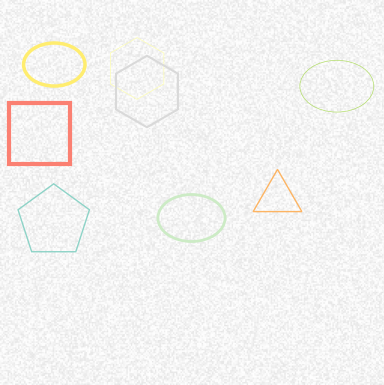[{"shape": "pentagon", "thickness": 1, "radius": 0.49, "center": [0.14, 0.425]}, {"shape": "hexagon", "thickness": 0.5, "radius": 0.4, "center": [0.356, 0.822]}, {"shape": "square", "thickness": 3, "radius": 0.4, "center": [0.103, 0.653]}, {"shape": "triangle", "thickness": 1, "radius": 0.37, "center": [0.721, 0.487]}, {"shape": "oval", "thickness": 0.5, "radius": 0.48, "center": [0.875, 0.776]}, {"shape": "hexagon", "thickness": 1.5, "radius": 0.46, "center": [0.382, 0.762]}, {"shape": "oval", "thickness": 2, "radius": 0.44, "center": [0.497, 0.434]}, {"shape": "oval", "thickness": 2.5, "radius": 0.4, "center": [0.141, 0.832]}]